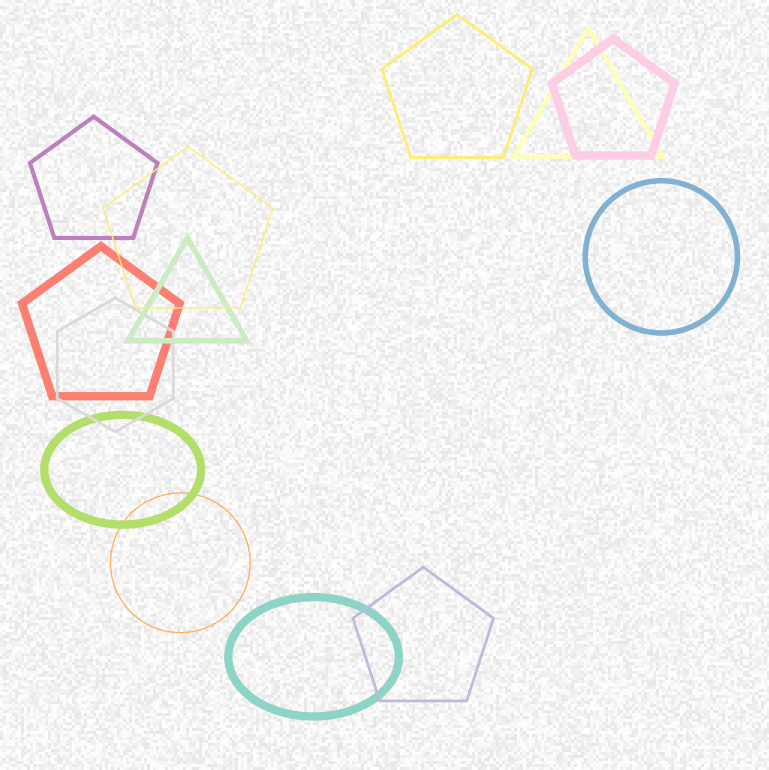[{"shape": "oval", "thickness": 3, "radius": 0.55, "center": [0.407, 0.147]}, {"shape": "triangle", "thickness": 1.5, "radius": 0.56, "center": [0.764, 0.852]}, {"shape": "pentagon", "thickness": 1, "radius": 0.48, "center": [0.55, 0.167]}, {"shape": "pentagon", "thickness": 3, "radius": 0.54, "center": [0.131, 0.573]}, {"shape": "circle", "thickness": 2, "radius": 0.49, "center": [0.859, 0.666]}, {"shape": "circle", "thickness": 0.5, "radius": 0.45, "center": [0.234, 0.269]}, {"shape": "oval", "thickness": 3, "radius": 0.51, "center": [0.159, 0.39]}, {"shape": "pentagon", "thickness": 3, "radius": 0.42, "center": [0.796, 0.866]}, {"shape": "hexagon", "thickness": 1, "radius": 0.44, "center": [0.15, 0.526]}, {"shape": "pentagon", "thickness": 1.5, "radius": 0.44, "center": [0.122, 0.761]}, {"shape": "triangle", "thickness": 2, "radius": 0.45, "center": [0.243, 0.602]}, {"shape": "pentagon", "thickness": 0.5, "radius": 0.58, "center": [0.244, 0.694]}, {"shape": "pentagon", "thickness": 1, "radius": 0.51, "center": [0.594, 0.879]}]